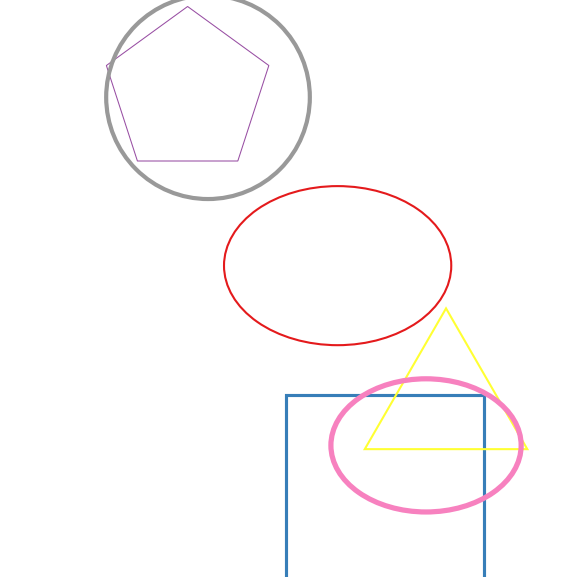[{"shape": "oval", "thickness": 1, "radius": 0.98, "center": [0.585, 0.539]}, {"shape": "square", "thickness": 1.5, "radius": 0.85, "center": [0.667, 0.145]}, {"shape": "pentagon", "thickness": 0.5, "radius": 0.74, "center": [0.325, 0.84]}, {"shape": "triangle", "thickness": 1, "radius": 0.81, "center": [0.772, 0.303]}, {"shape": "oval", "thickness": 2.5, "radius": 0.82, "center": [0.738, 0.228]}, {"shape": "circle", "thickness": 2, "radius": 0.88, "center": [0.36, 0.831]}]